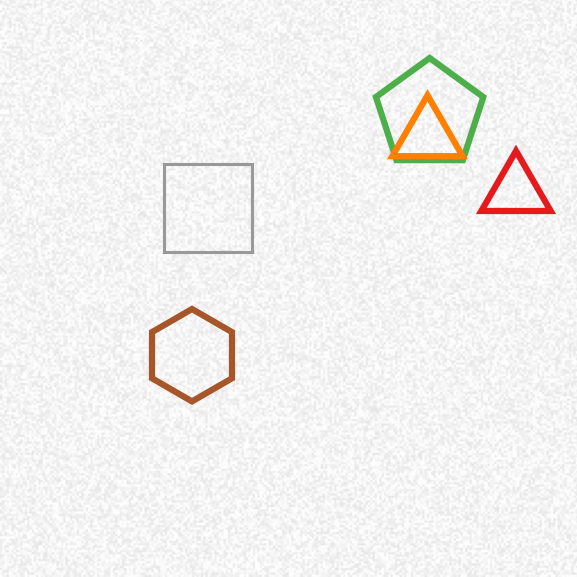[{"shape": "triangle", "thickness": 3, "radius": 0.35, "center": [0.894, 0.668]}, {"shape": "pentagon", "thickness": 3, "radius": 0.49, "center": [0.744, 0.801]}, {"shape": "triangle", "thickness": 3, "radius": 0.35, "center": [0.74, 0.764]}, {"shape": "hexagon", "thickness": 3, "radius": 0.4, "center": [0.332, 0.384]}, {"shape": "square", "thickness": 1.5, "radius": 0.38, "center": [0.36, 0.639]}]